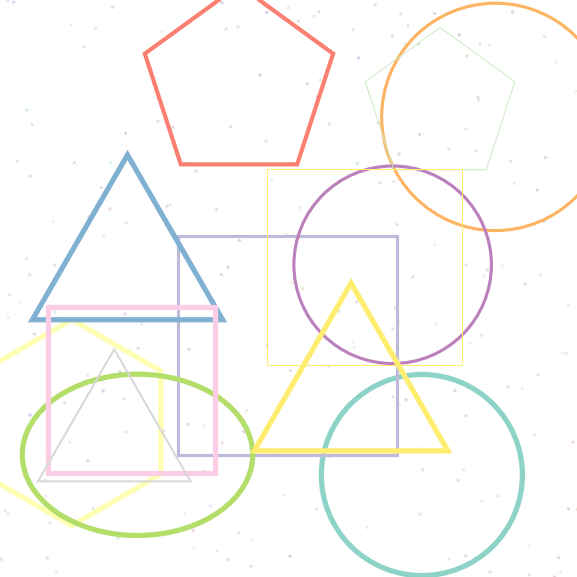[{"shape": "circle", "thickness": 2.5, "radius": 0.87, "center": [0.73, 0.177]}, {"shape": "hexagon", "thickness": 2.5, "radius": 0.89, "center": [0.124, 0.267]}, {"shape": "square", "thickness": 1.5, "radius": 0.95, "center": [0.498, 0.401]}, {"shape": "pentagon", "thickness": 2, "radius": 0.86, "center": [0.414, 0.853]}, {"shape": "triangle", "thickness": 2.5, "radius": 0.95, "center": [0.221, 0.541]}, {"shape": "circle", "thickness": 1.5, "radius": 0.98, "center": [0.858, 0.797]}, {"shape": "oval", "thickness": 2.5, "radius": 1.0, "center": [0.238, 0.212]}, {"shape": "square", "thickness": 2.5, "radius": 0.72, "center": [0.228, 0.324]}, {"shape": "triangle", "thickness": 1, "radius": 0.76, "center": [0.198, 0.242]}, {"shape": "circle", "thickness": 1.5, "radius": 0.86, "center": [0.68, 0.541]}, {"shape": "pentagon", "thickness": 0.5, "radius": 0.68, "center": [0.762, 0.815]}, {"shape": "square", "thickness": 0.5, "radius": 0.85, "center": [0.632, 0.537]}, {"shape": "triangle", "thickness": 2.5, "radius": 0.97, "center": [0.608, 0.315]}]